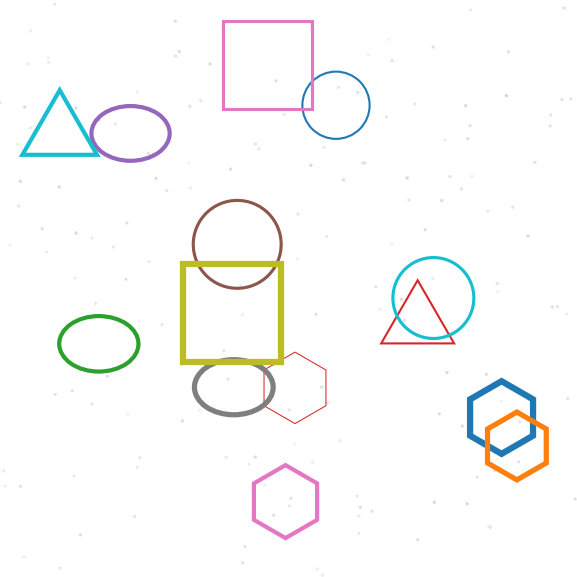[{"shape": "hexagon", "thickness": 3, "radius": 0.31, "center": [0.869, 0.276]}, {"shape": "circle", "thickness": 1, "radius": 0.29, "center": [0.582, 0.817]}, {"shape": "hexagon", "thickness": 2.5, "radius": 0.29, "center": [0.895, 0.227]}, {"shape": "oval", "thickness": 2, "radius": 0.34, "center": [0.171, 0.404]}, {"shape": "hexagon", "thickness": 0.5, "radius": 0.31, "center": [0.511, 0.328]}, {"shape": "triangle", "thickness": 1, "radius": 0.36, "center": [0.723, 0.441]}, {"shape": "oval", "thickness": 2, "radius": 0.34, "center": [0.226, 0.768]}, {"shape": "circle", "thickness": 1.5, "radius": 0.38, "center": [0.411, 0.576]}, {"shape": "square", "thickness": 1.5, "radius": 0.38, "center": [0.463, 0.887]}, {"shape": "hexagon", "thickness": 2, "radius": 0.32, "center": [0.494, 0.131]}, {"shape": "oval", "thickness": 2.5, "radius": 0.34, "center": [0.405, 0.329]}, {"shape": "square", "thickness": 3, "radius": 0.42, "center": [0.402, 0.457]}, {"shape": "circle", "thickness": 1.5, "radius": 0.35, "center": [0.75, 0.483]}, {"shape": "triangle", "thickness": 2, "radius": 0.37, "center": [0.103, 0.768]}]